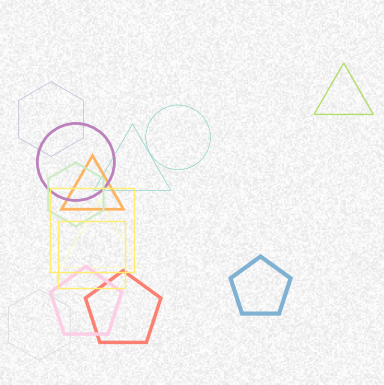[{"shape": "circle", "thickness": 0.5, "radius": 0.42, "center": [0.463, 0.643]}, {"shape": "triangle", "thickness": 0.5, "radius": 0.58, "center": [0.344, 0.563]}, {"shape": "triangle", "thickness": 0.5, "radius": 0.58, "center": [0.259, 0.364]}, {"shape": "hexagon", "thickness": 0.5, "radius": 0.49, "center": [0.133, 0.691]}, {"shape": "pentagon", "thickness": 2.5, "radius": 0.51, "center": [0.32, 0.194]}, {"shape": "pentagon", "thickness": 3, "radius": 0.41, "center": [0.677, 0.252]}, {"shape": "triangle", "thickness": 2, "radius": 0.46, "center": [0.24, 0.503]}, {"shape": "triangle", "thickness": 1, "radius": 0.45, "center": [0.893, 0.747]}, {"shape": "pentagon", "thickness": 2.5, "radius": 0.49, "center": [0.224, 0.211]}, {"shape": "hexagon", "thickness": 0.5, "radius": 0.46, "center": [0.102, 0.156]}, {"shape": "circle", "thickness": 2, "radius": 0.5, "center": [0.197, 0.579]}, {"shape": "hexagon", "thickness": 1.5, "radius": 0.41, "center": [0.197, 0.495]}, {"shape": "square", "thickness": 1, "radius": 0.54, "center": [0.239, 0.402]}, {"shape": "square", "thickness": 1, "radius": 0.43, "center": [0.238, 0.34]}]